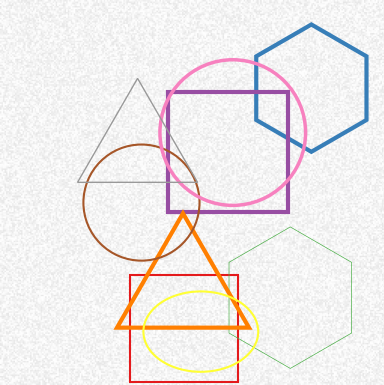[{"shape": "square", "thickness": 1.5, "radius": 0.7, "center": [0.478, 0.147]}, {"shape": "hexagon", "thickness": 3, "radius": 0.83, "center": [0.809, 0.771]}, {"shape": "hexagon", "thickness": 0.5, "radius": 0.92, "center": [0.754, 0.227]}, {"shape": "square", "thickness": 3, "radius": 0.78, "center": [0.592, 0.606]}, {"shape": "triangle", "thickness": 3, "radius": 0.99, "center": [0.475, 0.248]}, {"shape": "oval", "thickness": 1.5, "radius": 0.75, "center": [0.522, 0.139]}, {"shape": "circle", "thickness": 1.5, "radius": 0.75, "center": [0.367, 0.474]}, {"shape": "circle", "thickness": 2.5, "radius": 0.95, "center": [0.605, 0.656]}, {"shape": "triangle", "thickness": 1, "radius": 0.9, "center": [0.357, 0.616]}]